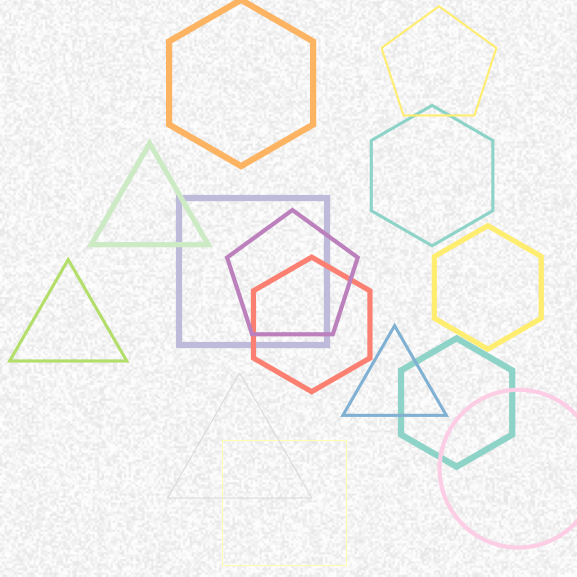[{"shape": "hexagon", "thickness": 3, "radius": 0.56, "center": [0.791, 0.302]}, {"shape": "hexagon", "thickness": 1.5, "radius": 0.61, "center": [0.748, 0.695]}, {"shape": "square", "thickness": 0.5, "radius": 0.54, "center": [0.492, 0.129]}, {"shape": "square", "thickness": 3, "radius": 0.64, "center": [0.438, 0.529]}, {"shape": "hexagon", "thickness": 2.5, "radius": 0.58, "center": [0.54, 0.437]}, {"shape": "triangle", "thickness": 1.5, "radius": 0.52, "center": [0.683, 0.332]}, {"shape": "hexagon", "thickness": 3, "radius": 0.72, "center": [0.418, 0.855]}, {"shape": "triangle", "thickness": 1.5, "radius": 0.59, "center": [0.118, 0.433]}, {"shape": "circle", "thickness": 2, "radius": 0.68, "center": [0.898, 0.188]}, {"shape": "triangle", "thickness": 0.5, "radius": 0.72, "center": [0.415, 0.209]}, {"shape": "pentagon", "thickness": 2, "radius": 0.59, "center": [0.506, 0.517]}, {"shape": "triangle", "thickness": 2.5, "radius": 0.58, "center": [0.259, 0.634]}, {"shape": "pentagon", "thickness": 1, "radius": 0.52, "center": [0.76, 0.884]}, {"shape": "hexagon", "thickness": 2.5, "radius": 0.53, "center": [0.845, 0.501]}]